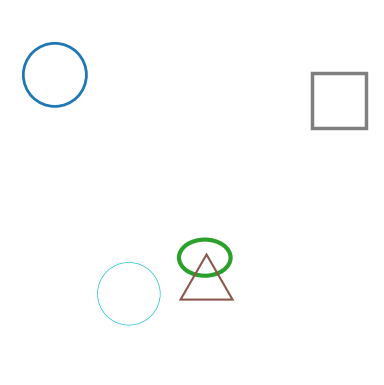[{"shape": "circle", "thickness": 2, "radius": 0.41, "center": [0.142, 0.806]}, {"shape": "oval", "thickness": 3, "radius": 0.34, "center": [0.532, 0.331]}, {"shape": "triangle", "thickness": 1.5, "radius": 0.39, "center": [0.536, 0.261]}, {"shape": "square", "thickness": 2.5, "radius": 0.36, "center": [0.881, 0.739]}, {"shape": "circle", "thickness": 0.5, "radius": 0.41, "center": [0.335, 0.237]}]